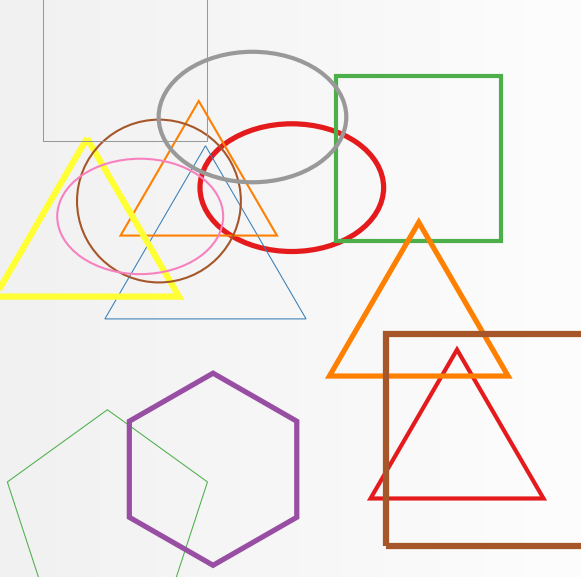[{"shape": "triangle", "thickness": 2, "radius": 0.86, "center": [0.786, 0.222]}, {"shape": "oval", "thickness": 2.5, "radius": 0.79, "center": [0.502, 0.674]}, {"shape": "triangle", "thickness": 0.5, "radius": 1.0, "center": [0.353, 0.547]}, {"shape": "square", "thickness": 2, "radius": 0.71, "center": [0.72, 0.724]}, {"shape": "pentagon", "thickness": 0.5, "radius": 0.91, "center": [0.185, 0.109]}, {"shape": "hexagon", "thickness": 2.5, "radius": 0.83, "center": [0.367, 0.187]}, {"shape": "triangle", "thickness": 1, "radius": 0.78, "center": [0.342, 0.669]}, {"shape": "triangle", "thickness": 2.5, "radius": 0.89, "center": [0.72, 0.437]}, {"shape": "triangle", "thickness": 3, "radius": 0.91, "center": [0.15, 0.577]}, {"shape": "square", "thickness": 3, "radius": 0.92, "center": [0.849, 0.237]}, {"shape": "circle", "thickness": 1, "radius": 0.7, "center": [0.273, 0.651]}, {"shape": "oval", "thickness": 1, "radius": 0.71, "center": [0.241, 0.624]}, {"shape": "square", "thickness": 0.5, "radius": 0.71, "center": [0.215, 0.896]}, {"shape": "oval", "thickness": 2, "radius": 0.81, "center": [0.434, 0.796]}]